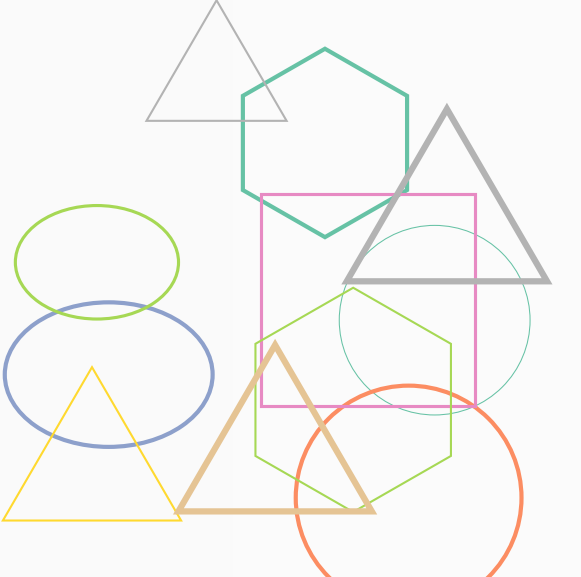[{"shape": "hexagon", "thickness": 2, "radius": 0.82, "center": [0.559, 0.752]}, {"shape": "circle", "thickness": 0.5, "radius": 0.82, "center": [0.748, 0.445]}, {"shape": "circle", "thickness": 2, "radius": 0.97, "center": [0.703, 0.137]}, {"shape": "oval", "thickness": 2, "radius": 0.89, "center": [0.187, 0.35]}, {"shape": "square", "thickness": 1.5, "radius": 0.92, "center": [0.633, 0.48]}, {"shape": "oval", "thickness": 1.5, "radius": 0.7, "center": [0.167, 0.545]}, {"shape": "hexagon", "thickness": 1, "radius": 0.97, "center": [0.608, 0.307]}, {"shape": "triangle", "thickness": 1, "radius": 0.89, "center": [0.158, 0.186]}, {"shape": "triangle", "thickness": 3, "radius": 0.96, "center": [0.473, 0.21]}, {"shape": "triangle", "thickness": 3, "radius": 0.99, "center": [0.769, 0.611]}, {"shape": "triangle", "thickness": 1, "radius": 0.7, "center": [0.373, 0.859]}]